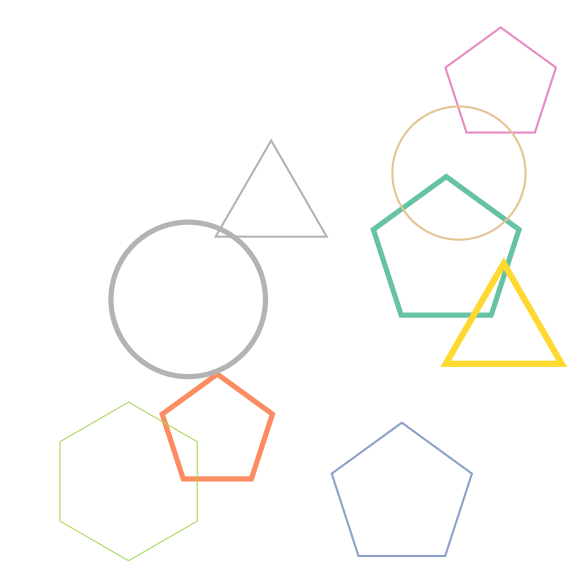[{"shape": "pentagon", "thickness": 2.5, "radius": 0.66, "center": [0.773, 0.561]}, {"shape": "pentagon", "thickness": 2.5, "radius": 0.5, "center": [0.376, 0.251]}, {"shape": "pentagon", "thickness": 1, "radius": 0.64, "center": [0.696, 0.14]}, {"shape": "pentagon", "thickness": 1, "radius": 0.5, "center": [0.867, 0.851]}, {"shape": "hexagon", "thickness": 0.5, "radius": 0.69, "center": [0.223, 0.165]}, {"shape": "triangle", "thickness": 3, "radius": 0.58, "center": [0.872, 0.427]}, {"shape": "circle", "thickness": 1, "radius": 0.58, "center": [0.795, 0.699]}, {"shape": "triangle", "thickness": 1, "radius": 0.56, "center": [0.47, 0.645]}, {"shape": "circle", "thickness": 2.5, "radius": 0.67, "center": [0.326, 0.481]}]